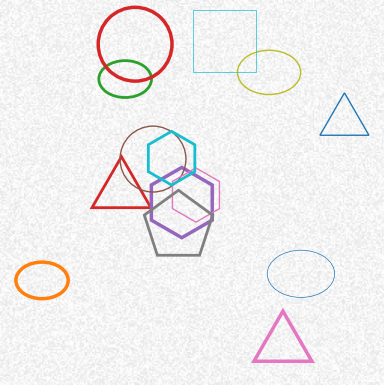[{"shape": "triangle", "thickness": 1, "radius": 0.37, "center": [0.895, 0.685]}, {"shape": "oval", "thickness": 0.5, "radius": 0.44, "center": [0.782, 0.289]}, {"shape": "oval", "thickness": 2.5, "radius": 0.34, "center": [0.109, 0.272]}, {"shape": "oval", "thickness": 2, "radius": 0.34, "center": [0.325, 0.795]}, {"shape": "circle", "thickness": 2.5, "radius": 0.48, "center": [0.351, 0.885]}, {"shape": "triangle", "thickness": 2, "radius": 0.44, "center": [0.315, 0.505]}, {"shape": "hexagon", "thickness": 2.5, "radius": 0.46, "center": [0.472, 0.474]}, {"shape": "circle", "thickness": 1, "radius": 0.43, "center": [0.397, 0.587]}, {"shape": "hexagon", "thickness": 1, "radius": 0.35, "center": [0.509, 0.493]}, {"shape": "triangle", "thickness": 2.5, "radius": 0.43, "center": [0.735, 0.105]}, {"shape": "pentagon", "thickness": 2, "radius": 0.47, "center": [0.464, 0.412]}, {"shape": "oval", "thickness": 1, "radius": 0.41, "center": [0.699, 0.812]}, {"shape": "square", "thickness": 0.5, "radius": 0.41, "center": [0.583, 0.894]}, {"shape": "hexagon", "thickness": 2, "radius": 0.35, "center": [0.446, 0.589]}]